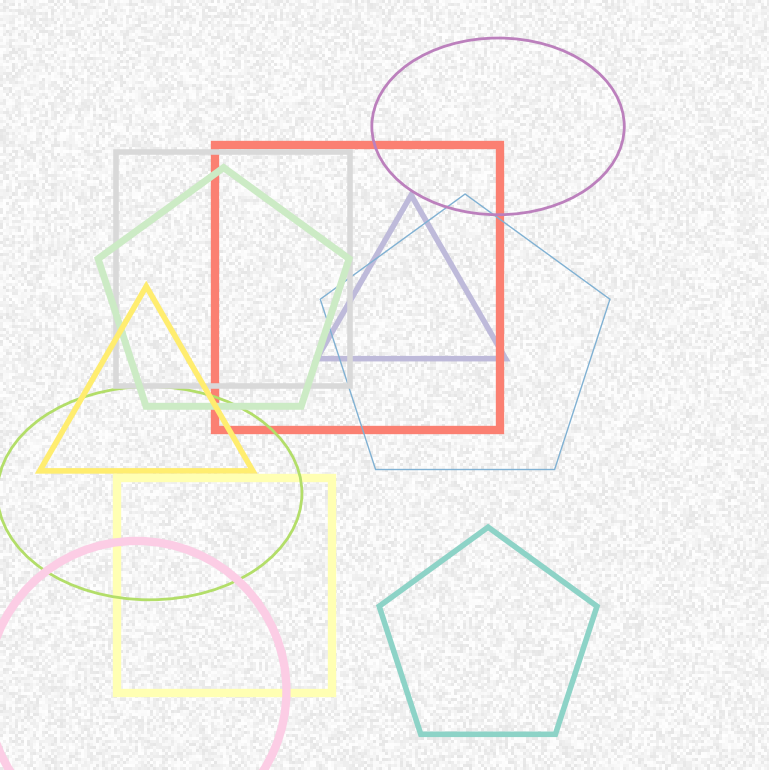[{"shape": "pentagon", "thickness": 2, "radius": 0.74, "center": [0.634, 0.167]}, {"shape": "square", "thickness": 3, "radius": 0.7, "center": [0.291, 0.24]}, {"shape": "triangle", "thickness": 2, "radius": 0.71, "center": [0.534, 0.605]}, {"shape": "square", "thickness": 3, "radius": 0.92, "center": [0.464, 0.627]}, {"shape": "pentagon", "thickness": 0.5, "radius": 0.99, "center": [0.604, 0.55]}, {"shape": "oval", "thickness": 1, "radius": 0.99, "center": [0.194, 0.359]}, {"shape": "circle", "thickness": 3, "radius": 0.97, "center": [0.177, 0.103]}, {"shape": "square", "thickness": 2, "radius": 0.76, "center": [0.302, 0.651]}, {"shape": "oval", "thickness": 1, "radius": 0.82, "center": [0.647, 0.836]}, {"shape": "pentagon", "thickness": 2.5, "radius": 0.86, "center": [0.29, 0.611]}, {"shape": "triangle", "thickness": 2, "radius": 0.8, "center": [0.19, 0.468]}]